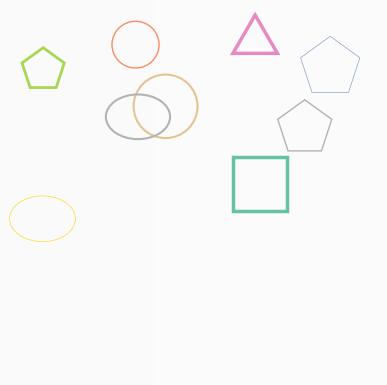[{"shape": "square", "thickness": 2.5, "radius": 0.35, "center": [0.671, 0.522]}, {"shape": "circle", "thickness": 1, "radius": 0.3, "center": [0.35, 0.884]}, {"shape": "pentagon", "thickness": 0.5, "radius": 0.4, "center": [0.852, 0.825]}, {"shape": "triangle", "thickness": 2.5, "radius": 0.33, "center": [0.658, 0.895]}, {"shape": "pentagon", "thickness": 2, "radius": 0.29, "center": [0.111, 0.819]}, {"shape": "oval", "thickness": 0.5, "radius": 0.42, "center": [0.11, 0.432]}, {"shape": "circle", "thickness": 1.5, "radius": 0.41, "center": [0.427, 0.724]}, {"shape": "pentagon", "thickness": 1, "radius": 0.37, "center": [0.786, 0.667]}, {"shape": "oval", "thickness": 1.5, "radius": 0.41, "center": [0.356, 0.697]}]